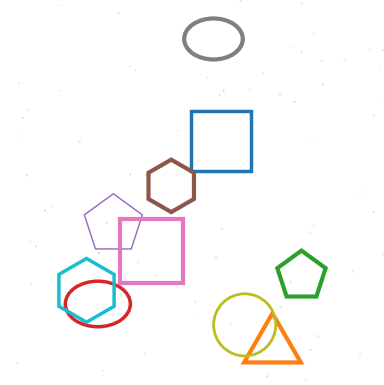[{"shape": "square", "thickness": 2.5, "radius": 0.39, "center": [0.574, 0.635]}, {"shape": "triangle", "thickness": 3, "radius": 0.43, "center": [0.708, 0.101]}, {"shape": "pentagon", "thickness": 3, "radius": 0.33, "center": [0.783, 0.283]}, {"shape": "oval", "thickness": 2.5, "radius": 0.42, "center": [0.254, 0.21]}, {"shape": "pentagon", "thickness": 1, "radius": 0.4, "center": [0.294, 0.417]}, {"shape": "hexagon", "thickness": 3, "radius": 0.34, "center": [0.445, 0.517]}, {"shape": "square", "thickness": 3, "radius": 0.41, "center": [0.393, 0.348]}, {"shape": "oval", "thickness": 3, "radius": 0.38, "center": [0.555, 0.899]}, {"shape": "circle", "thickness": 2, "radius": 0.4, "center": [0.636, 0.156]}, {"shape": "hexagon", "thickness": 2.5, "radius": 0.41, "center": [0.225, 0.246]}]